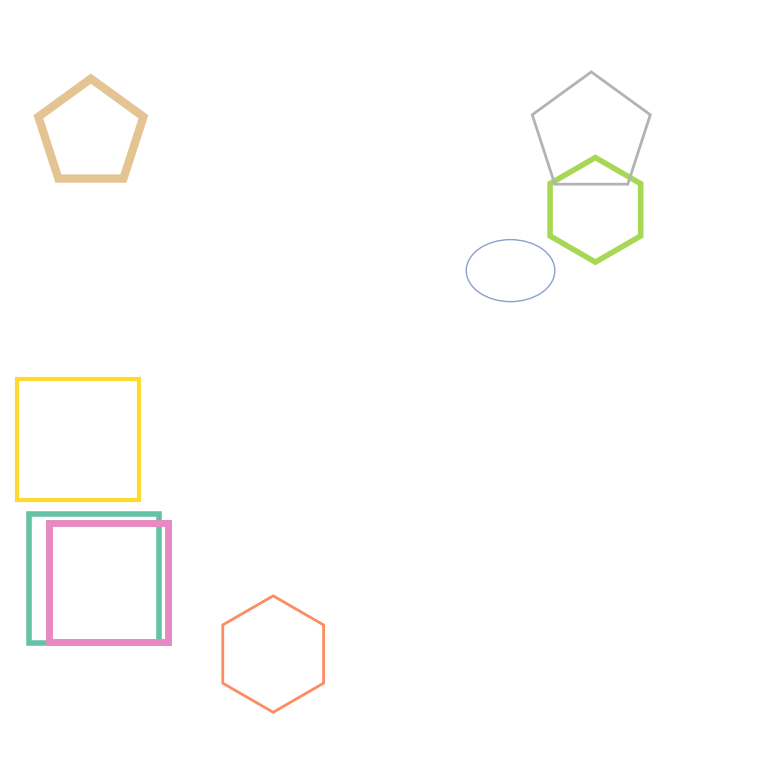[{"shape": "square", "thickness": 2, "radius": 0.42, "center": [0.122, 0.249]}, {"shape": "hexagon", "thickness": 1, "radius": 0.38, "center": [0.355, 0.151]}, {"shape": "oval", "thickness": 0.5, "radius": 0.29, "center": [0.663, 0.649]}, {"shape": "square", "thickness": 2.5, "radius": 0.39, "center": [0.141, 0.243]}, {"shape": "hexagon", "thickness": 2, "radius": 0.34, "center": [0.773, 0.728]}, {"shape": "square", "thickness": 1.5, "radius": 0.4, "center": [0.101, 0.429]}, {"shape": "pentagon", "thickness": 3, "radius": 0.36, "center": [0.118, 0.826]}, {"shape": "pentagon", "thickness": 1, "radius": 0.4, "center": [0.768, 0.826]}]